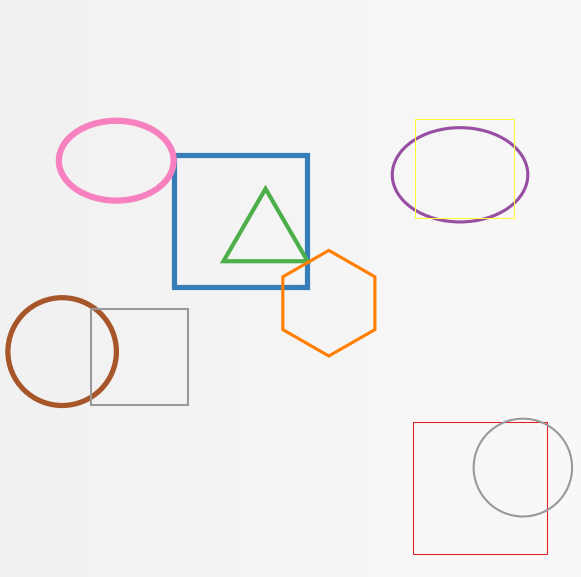[{"shape": "square", "thickness": 0.5, "radius": 0.57, "center": [0.826, 0.154]}, {"shape": "square", "thickness": 2.5, "radius": 0.57, "center": [0.413, 0.616]}, {"shape": "triangle", "thickness": 2, "radius": 0.42, "center": [0.457, 0.589]}, {"shape": "oval", "thickness": 1.5, "radius": 0.58, "center": [0.791, 0.696]}, {"shape": "hexagon", "thickness": 1.5, "radius": 0.46, "center": [0.566, 0.474]}, {"shape": "square", "thickness": 0.5, "radius": 0.43, "center": [0.799, 0.708]}, {"shape": "circle", "thickness": 2.5, "radius": 0.47, "center": [0.107, 0.39]}, {"shape": "oval", "thickness": 3, "radius": 0.49, "center": [0.2, 0.721]}, {"shape": "circle", "thickness": 1, "radius": 0.42, "center": [0.9, 0.189]}, {"shape": "square", "thickness": 1, "radius": 0.42, "center": [0.24, 0.381]}]